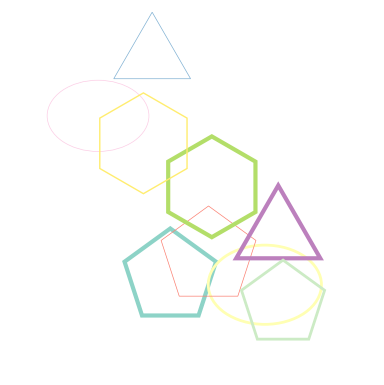[{"shape": "pentagon", "thickness": 3, "radius": 0.62, "center": [0.442, 0.282]}, {"shape": "oval", "thickness": 2, "radius": 0.74, "center": [0.688, 0.26]}, {"shape": "pentagon", "thickness": 0.5, "radius": 0.65, "center": [0.542, 0.335]}, {"shape": "triangle", "thickness": 0.5, "radius": 0.58, "center": [0.395, 0.853]}, {"shape": "hexagon", "thickness": 3, "radius": 0.65, "center": [0.55, 0.515]}, {"shape": "oval", "thickness": 0.5, "radius": 0.66, "center": [0.255, 0.699]}, {"shape": "triangle", "thickness": 3, "radius": 0.63, "center": [0.723, 0.392]}, {"shape": "pentagon", "thickness": 2, "radius": 0.57, "center": [0.735, 0.211]}, {"shape": "hexagon", "thickness": 1, "radius": 0.65, "center": [0.373, 0.628]}]